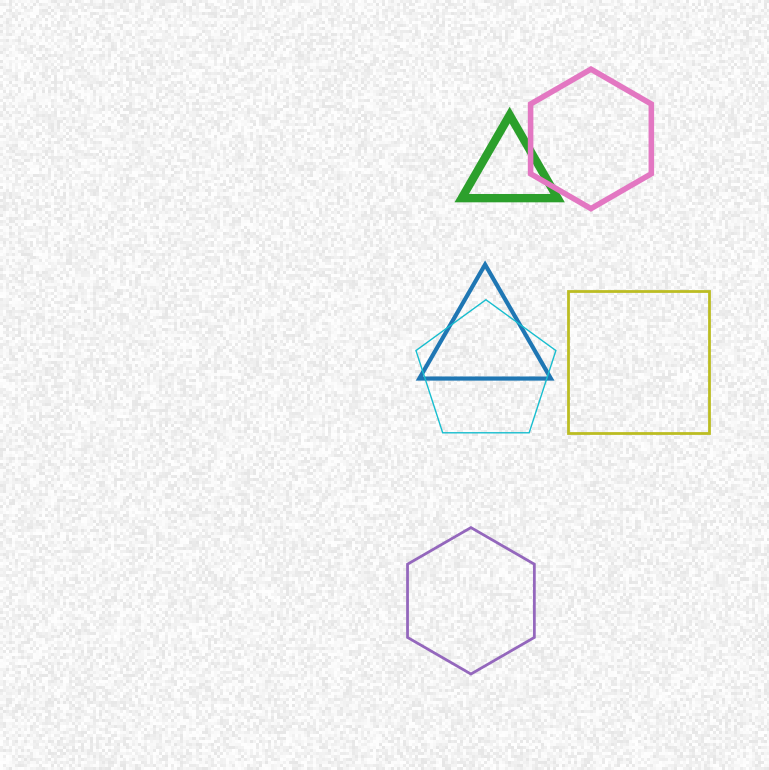[{"shape": "triangle", "thickness": 1.5, "radius": 0.49, "center": [0.63, 0.558]}, {"shape": "triangle", "thickness": 3, "radius": 0.36, "center": [0.662, 0.779]}, {"shape": "hexagon", "thickness": 1, "radius": 0.48, "center": [0.612, 0.22]}, {"shape": "hexagon", "thickness": 2, "radius": 0.45, "center": [0.767, 0.82]}, {"shape": "square", "thickness": 1, "radius": 0.46, "center": [0.829, 0.53]}, {"shape": "pentagon", "thickness": 0.5, "radius": 0.48, "center": [0.631, 0.515]}]